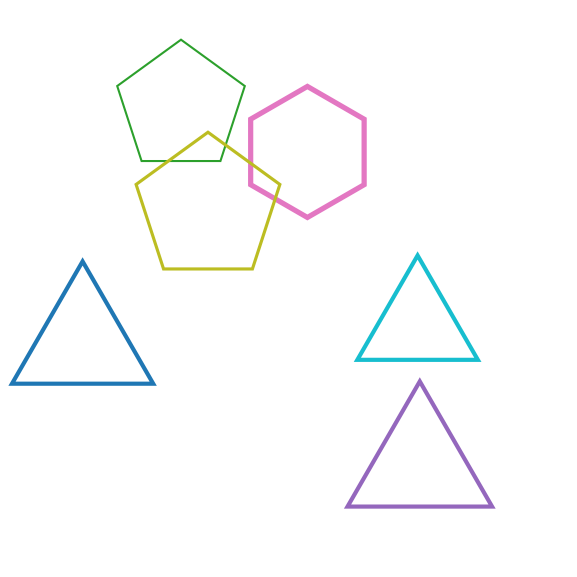[{"shape": "triangle", "thickness": 2, "radius": 0.71, "center": [0.143, 0.405]}, {"shape": "pentagon", "thickness": 1, "radius": 0.58, "center": [0.313, 0.814]}, {"shape": "triangle", "thickness": 2, "radius": 0.72, "center": [0.727, 0.194]}, {"shape": "hexagon", "thickness": 2.5, "radius": 0.57, "center": [0.532, 0.736]}, {"shape": "pentagon", "thickness": 1.5, "radius": 0.65, "center": [0.36, 0.639]}, {"shape": "triangle", "thickness": 2, "radius": 0.6, "center": [0.723, 0.436]}]